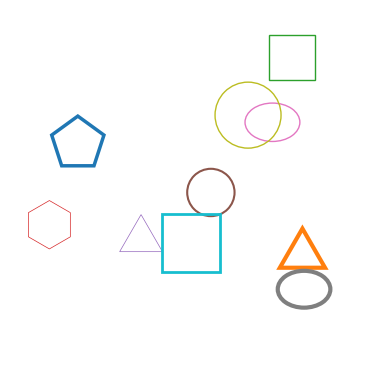[{"shape": "pentagon", "thickness": 2.5, "radius": 0.36, "center": [0.202, 0.627]}, {"shape": "triangle", "thickness": 3, "radius": 0.34, "center": [0.786, 0.338]}, {"shape": "square", "thickness": 1, "radius": 0.3, "center": [0.758, 0.851]}, {"shape": "hexagon", "thickness": 0.5, "radius": 0.31, "center": [0.128, 0.416]}, {"shape": "triangle", "thickness": 0.5, "radius": 0.32, "center": [0.366, 0.378]}, {"shape": "circle", "thickness": 1.5, "radius": 0.31, "center": [0.548, 0.5]}, {"shape": "oval", "thickness": 1, "radius": 0.36, "center": [0.708, 0.682]}, {"shape": "oval", "thickness": 3, "radius": 0.34, "center": [0.79, 0.249]}, {"shape": "circle", "thickness": 1, "radius": 0.43, "center": [0.644, 0.701]}, {"shape": "square", "thickness": 2, "radius": 0.38, "center": [0.497, 0.369]}]